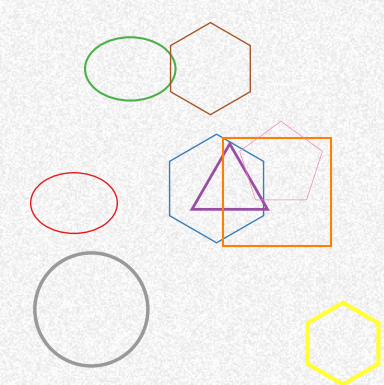[{"shape": "oval", "thickness": 1, "radius": 0.56, "center": [0.192, 0.473]}, {"shape": "hexagon", "thickness": 1, "radius": 0.7, "center": [0.563, 0.51]}, {"shape": "oval", "thickness": 1.5, "radius": 0.59, "center": [0.338, 0.821]}, {"shape": "triangle", "thickness": 2, "radius": 0.57, "center": [0.597, 0.513]}, {"shape": "square", "thickness": 1.5, "radius": 0.7, "center": [0.719, 0.501]}, {"shape": "hexagon", "thickness": 3, "radius": 0.53, "center": [0.891, 0.108]}, {"shape": "hexagon", "thickness": 1, "radius": 0.6, "center": [0.547, 0.822]}, {"shape": "pentagon", "thickness": 0.5, "radius": 0.56, "center": [0.73, 0.572]}, {"shape": "circle", "thickness": 2.5, "radius": 0.73, "center": [0.237, 0.196]}]